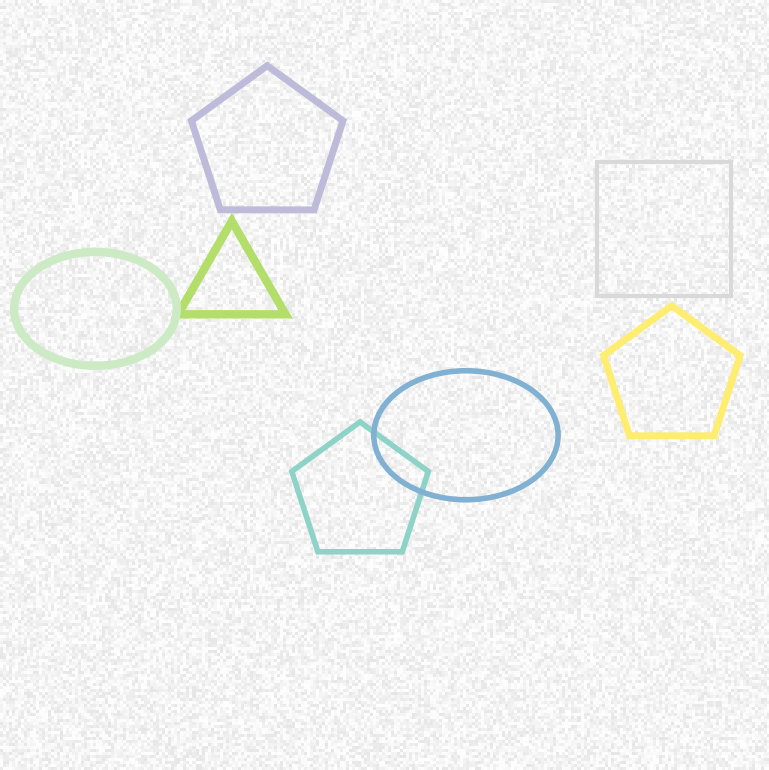[{"shape": "pentagon", "thickness": 2, "radius": 0.47, "center": [0.468, 0.359]}, {"shape": "pentagon", "thickness": 2.5, "radius": 0.52, "center": [0.347, 0.811]}, {"shape": "oval", "thickness": 2, "radius": 0.6, "center": [0.605, 0.435]}, {"shape": "triangle", "thickness": 3, "radius": 0.4, "center": [0.301, 0.632]}, {"shape": "square", "thickness": 1.5, "radius": 0.44, "center": [0.862, 0.703]}, {"shape": "oval", "thickness": 3, "radius": 0.53, "center": [0.124, 0.599]}, {"shape": "pentagon", "thickness": 2.5, "radius": 0.47, "center": [0.872, 0.509]}]